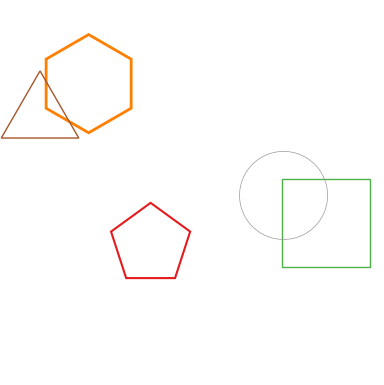[{"shape": "pentagon", "thickness": 1.5, "radius": 0.54, "center": [0.391, 0.365]}, {"shape": "square", "thickness": 1, "radius": 0.57, "center": [0.847, 0.42]}, {"shape": "hexagon", "thickness": 2, "radius": 0.64, "center": [0.23, 0.783]}, {"shape": "triangle", "thickness": 1, "radius": 0.58, "center": [0.104, 0.7]}, {"shape": "circle", "thickness": 0.5, "radius": 0.57, "center": [0.737, 0.492]}]